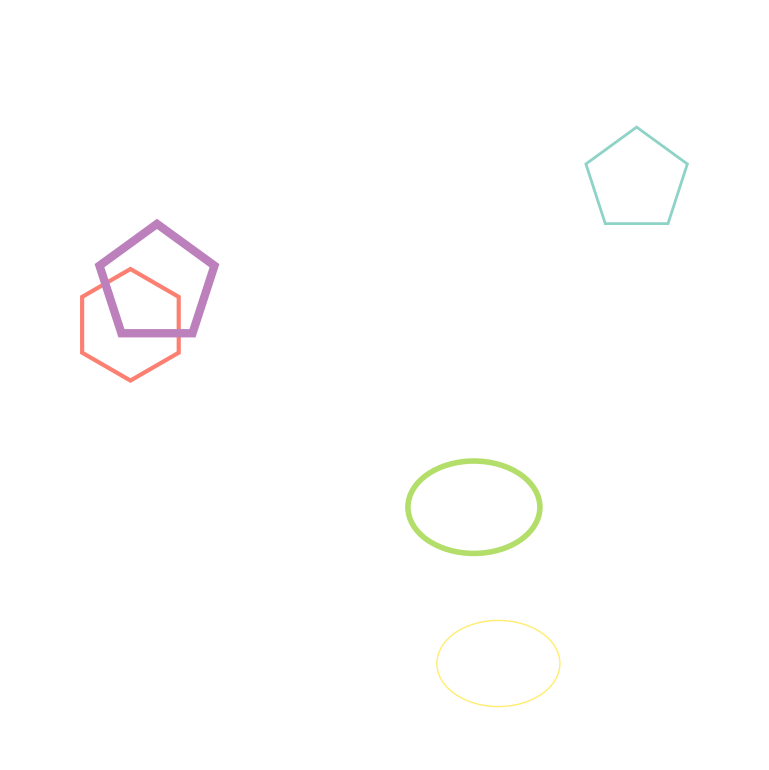[{"shape": "pentagon", "thickness": 1, "radius": 0.35, "center": [0.827, 0.766]}, {"shape": "hexagon", "thickness": 1.5, "radius": 0.36, "center": [0.169, 0.578]}, {"shape": "oval", "thickness": 2, "radius": 0.43, "center": [0.615, 0.341]}, {"shape": "pentagon", "thickness": 3, "radius": 0.39, "center": [0.204, 0.631]}, {"shape": "oval", "thickness": 0.5, "radius": 0.4, "center": [0.647, 0.138]}]